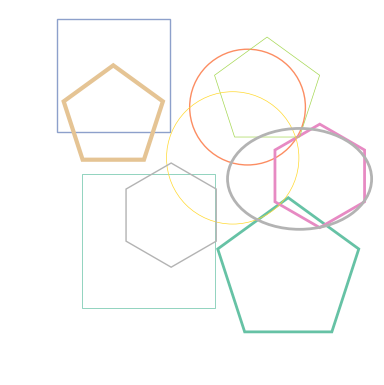[{"shape": "pentagon", "thickness": 2, "radius": 0.96, "center": [0.749, 0.294]}, {"shape": "square", "thickness": 0.5, "radius": 0.87, "center": [0.387, 0.374]}, {"shape": "circle", "thickness": 1, "radius": 0.75, "center": [0.643, 0.722]}, {"shape": "square", "thickness": 1, "radius": 0.73, "center": [0.296, 0.804]}, {"shape": "hexagon", "thickness": 2, "radius": 0.67, "center": [0.831, 0.543]}, {"shape": "pentagon", "thickness": 0.5, "radius": 0.72, "center": [0.694, 0.76]}, {"shape": "circle", "thickness": 0.5, "radius": 0.86, "center": [0.604, 0.59]}, {"shape": "pentagon", "thickness": 3, "radius": 0.68, "center": [0.294, 0.695]}, {"shape": "oval", "thickness": 2, "radius": 0.94, "center": [0.778, 0.535]}, {"shape": "hexagon", "thickness": 1, "radius": 0.68, "center": [0.445, 0.441]}]